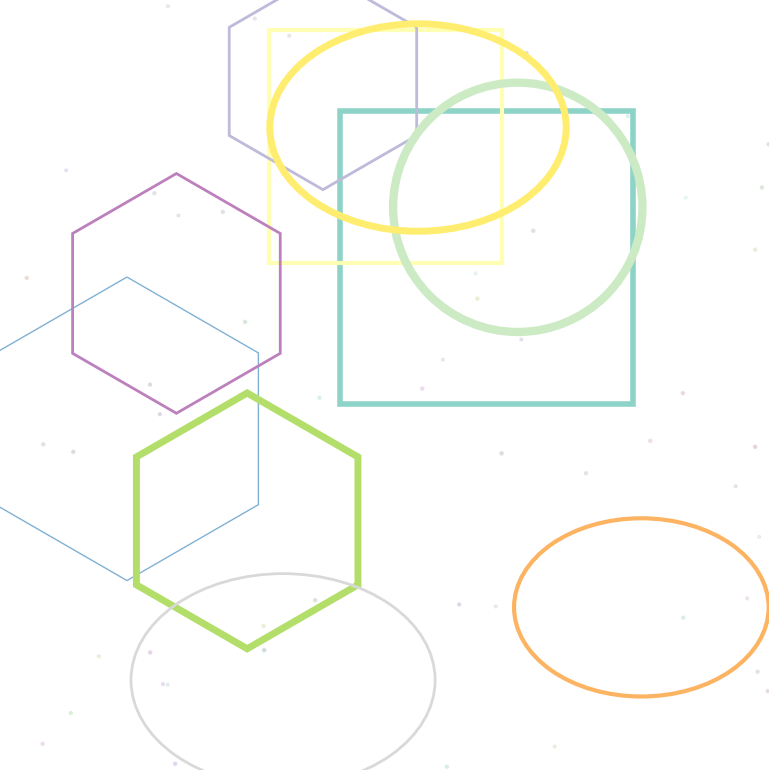[{"shape": "square", "thickness": 2, "radius": 0.95, "center": [0.632, 0.666]}, {"shape": "square", "thickness": 1.5, "radius": 0.76, "center": [0.5, 0.81]}, {"shape": "hexagon", "thickness": 1, "radius": 0.7, "center": [0.419, 0.894]}, {"shape": "hexagon", "thickness": 0.5, "radius": 0.99, "center": [0.165, 0.443]}, {"shape": "oval", "thickness": 1.5, "radius": 0.83, "center": [0.833, 0.211]}, {"shape": "hexagon", "thickness": 2.5, "radius": 0.83, "center": [0.321, 0.324]}, {"shape": "oval", "thickness": 1, "radius": 0.99, "center": [0.368, 0.117]}, {"shape": "hexagon", "thickness": 1, "radius": 0.78, "center": [0.229, 0.619]}, {"shape": "circle", "thickness": 3, "radius": 0.81, "center": [0.672, 0.731]}, {"shape": "oval", "thickness": 2.5, "radius": 0.96, "center": [0.543, 0.834]}]